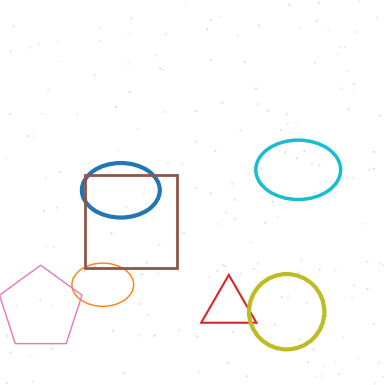[{"shape": "oval", "thickness": 3, "radius": 0.51, "center": [0.314, 0.506]}, {"shape": "oval", "thickness": 1, "radius": 0.4, "center": [0.267, 0.26]}, {"shape": "triangle", "thickness": 1.5, "radius": 0.41, "center": [0.594, 0.203]}, {"shape": "square", "thickness": 2, "radius": 0.6, "center": [0.34, 0.425]}, {"shape": "pentagon", "thickness": 1, "radius": 0.56, "center": [0.106, 0.199]}, {"shape": "circle", "thickness": 3, "radius": 0.49, "center": [0.745, 0.19]}, {"shape": "oval", "thickness": 2.5, "radius": 0.55, "center": [0.775, 0.559]}]